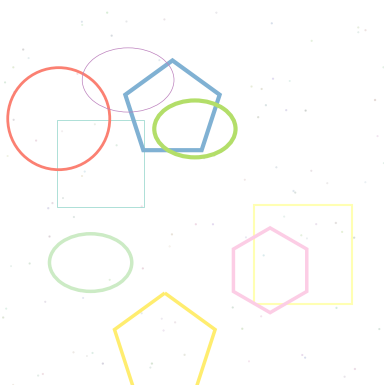[{"shape": "square", "thickness": 0.5, "radius": 0.56, "center": [0.261, 0.575]}, {"shape": "square", "thickness": 1.5, "radius": 0.64, "center": [0.787, 0.339]}, {"shape": "circle", "thickness": 2, "radius": 0.66, "center": [0.153, 0.692]}, {"shape": "pentagon", "thickness": 3, "radius": 0.64, "center": [0.448, 0.714]}, {"shape": "oval", "thickness": 3, "radius": 0.53, "center": [0.506, 0.665]}, {"shape": "hexagon", "thickness": 2.5, "radius": 0.55, "center": [0.702, 0.298]}, {"shape": "oval", "thickness": 0.5, "radius": 0.6, "center": [0.333, 0.792]}, {"shape": "oval", "thickness": 2.5, "radius": 0.53, "center": [0.235, 0.318]}, {"shape": "pentagon", "thickness": 2.5, "radius": 0.69, "center": [0.428, 0.101]}]